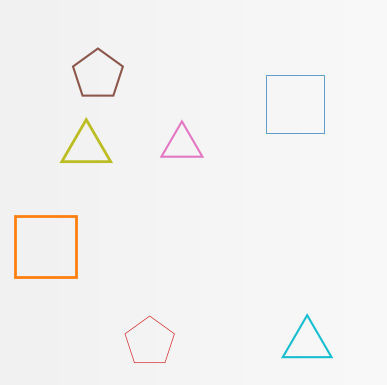[{"shape": "square", "thickness": 0.5, "radius": 0.37, "center": [0.76, 0.73]}, {"shape": "square", "thickness": 2, "radius": 0.4, "center": [0.118, 0.36]}, {"shape": "pentagon", "thickness": 0.5, "radius": 0.34, "center": [0.386, 0.112]}, {"shape": "pentagon", "thickness": 1.5, "radius": 0.34, "center": [0.253, 0.806]}, {"shape": "triangle", "thickness": 1.5, "radius": 0.31, "center": [0.469, 0.624]}, {"shape": "triangle", "thickness": 2, "radius": 0.36, "center": [0.223, 0.616]}, {"shape": "triangle", "thickness": 1.5, "radius": 0.36, "center": [0.793, 0.109]}]